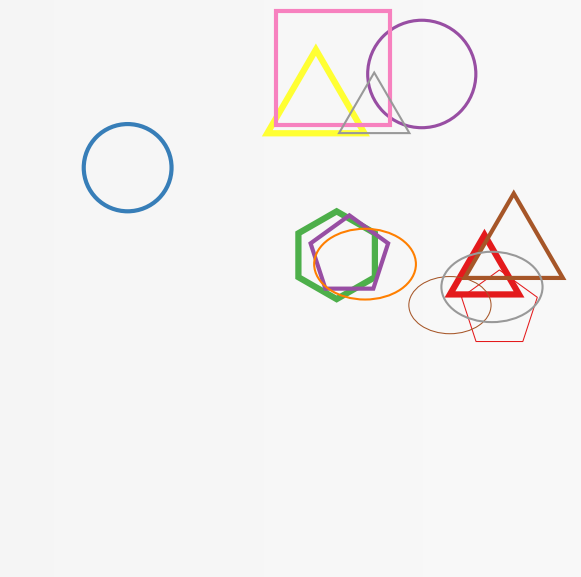[{"shape": "pentagon", "thickness": 0.5, "radius": 0.34, "center": [0.859, 0.463]}, {"shape": "triangle", "thickness": 3, "radius": 0.34, "center": [0.834, 0.524]}, {"shape": "circle", "thickness": 2, "radius": 0.38, "center": [0.22, 0.709]}, {"shape": "hexagon", "thickness": 3, "radius": 0.38, "center": [0.579, 0.557]}, {"shape": "pentagon", "thickness": 2, "radius": 0.35, "center": [0.601, 0.556]}, {"shape": "circle", "thickness": 1.5, "radius": 0.47, "center": [0.726, 0.871]}, {"shape": "oval", "thickness": 1, "radius": 0.44, "center": [0.628, 0.542]}, {"shape": "triangle", "thickness": 3, "radius": 0.48, "center": [0.543, 0.817]}, {"shape": "triangle", "thickness": 2, "radius": 0.49, "center": [0.884, 0.567]}, {"shape": "oval", "thickness": 0.5, "radius": 0.35, "center": [0.774, 0.471]}, {"shape": "square", "thickness": 2, "radius": 0.49, "center": [0.573, 0.882]}, {"shape": "triangle", "thickness": 1, "radius": 0.35, "center": [0.644, 0.804]}, {"shape": "oval", "thickness": 1, "radius": 0.44, "center": [0.846, 0.502]}]